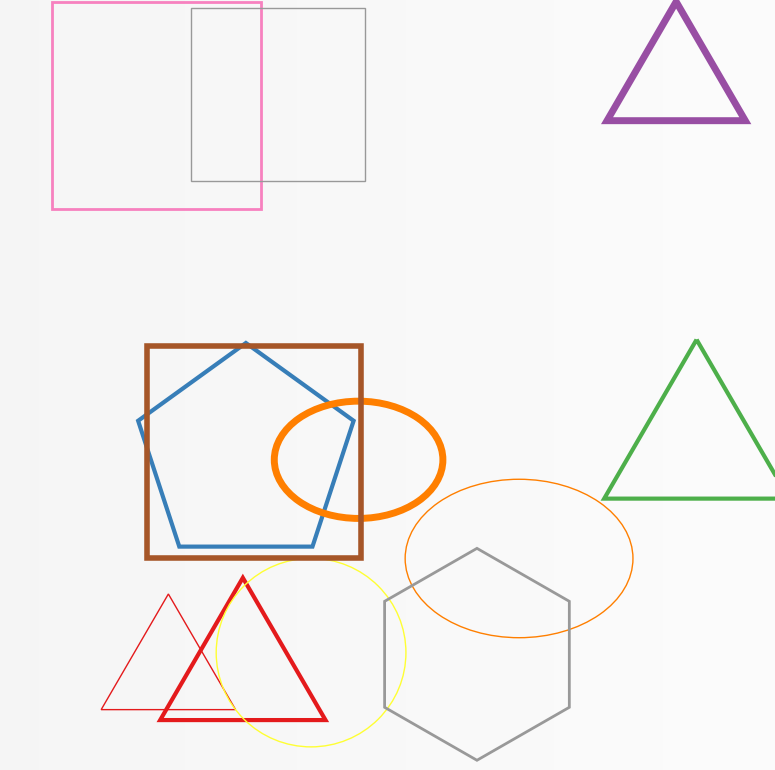[{"shape": "triangle", "thickness": 1.5, "radius": 0.62, "center": [0.313, 0.126]}, {"shape": "triangle", "thickness": 0.5, "radius": 0.5, "center": [0.217, 0.128]}, {"shape": "pentagon", "thickness": 1.5, "radius": 0.73, "center": [0.317, 0.408]}, {"shape": "triangle", "thickness": 1.5, "radius": 0.69, "center": [0.899, 0.421]}, {"shape": "triangle", "thickness": 2.5, "radius": 0.51, "center": [0.872, 0.895]}, {"shape": "oval", "thickness": 0.5, "radius": 0.73, "center": [0.67, 0.275]}, {"shape": "oval", "thickness": 2.5, "radius": 0.54, "center": [0.463, 0.403]}, {"shape": "circle", "thickness": 0.5, "radius": 0.61, "center": [0.401, 0.152]}, {"shape": "square", "thickness": 2, "radius": 0.69, "center": [0.328, 0.413]}, {"shape": "square", "thickness": 1, "radius": 0.67, "center": [0.202, 0.863]}, {"shape": "hexagon", "thickness": 1, "radius": 0.69, "center": [0.615, 0.15]}, {"shape": "square", "thickness": 0.5, "radius": 0.56, "center": [0.359, 0.877]}]